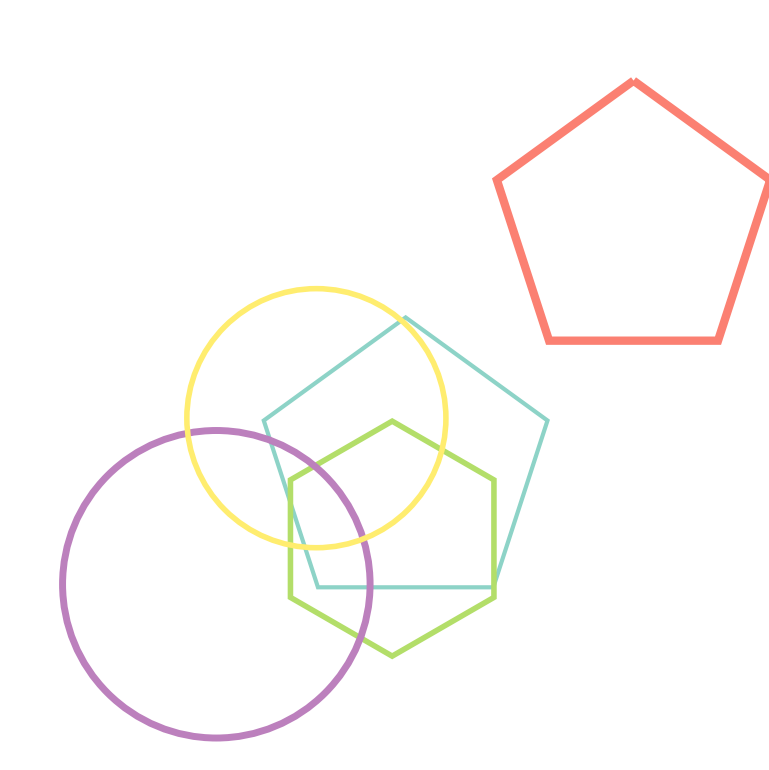[{"shape": "pentagon", "thickness": 1.5, "radius": 0.97, "center": [0.527, 0.394]}, {"shape": "pentagon", "thickness": 3, "radius": 0.93, "center": [0.823, 0.709]}, {"shape": "hexagon", "thickness": 2, "radius": 0.76, "center": [0.509, 0.3]}, {"shape": "circle", "thickness": 2.5, "radius": 1.0, "center": [0.281, 0.241]}, {"shape": "circle", "thickness": 2, "radius": 0.84, "center": [0.411, 0.457]}]